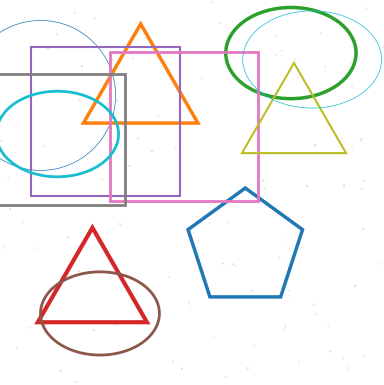[{"shape": "pentagon", "thickness": 2.5, "radius": 0.78, "center": [0.637, 0.355]}, {"shape": "circle", "thickness": 0.5, "radius": 0.97, "center": [0.106, 0.752]}, {"shape": "triangle", "thickness": 2.5, "radius": 0.86, "center": [0.365, 0.766]}, {"shape": "oval", "thickness": 2.5, "radius": 0.85, "center": [0.756, 0.862]}, {"shape": "triangle", "thickness": 3, "radius": 0.82, "center": [0.24, 0.245]}, {"shape": "square", "thickness": 1.5, "radius": 0.97, "center": [0.274, 0.685]}, {"shape": "oval", "thickness": 2, "radius": 0.77, "center": [0.26, 0.186]}, {"shape": "square", "thickness": 2, "radius": 0.96, "center": [0.477, 0.671]}, {"shape": "square", "thickness": 2, "radius": 0.85, "center": [0.154, 0.638]}, {"shape": "triangle", "thickness": 1.5, "radius": 0.78, "center": [0.764, 0.68]}, {"shape": "oval", "thickness": 2, "radius": 0.79, "center": [0.149, 0.652]}, {"shape": "oval", "thickness": 0.5, "radius": 0.9, "center": [0.811, 0.846]}]